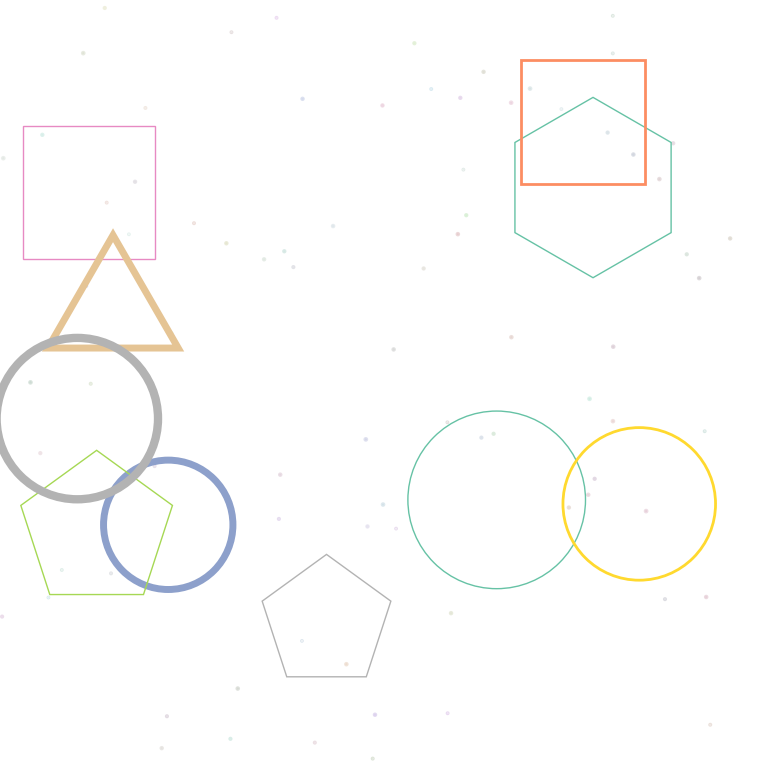[{"shape": "hexagon", "thickness": 0.5, "radius": 0.59, "center": [0.77, 0.756]}, {"shape": "circle", "thickness": 0.5, "radius": 0.58, "center": [0.645, 0.351]}, {"shape": "square", "thickness": 1, "radius": 0.4, "center": [0.757, 0.841]}, {"shape": "circle", "thickness": 2.5, "radius": 0.42, "center": [0.218, 0.318]}, {"shape": "square", "thickness": 0.5, "radius": 0.43, "center": [0.116, 0.75]}, {"shape": "pentagon", "thickness": 0.5, "radius": 0.52, "center": [0.126, 0.312]}, {"shape": "circle", "thickness": 1, "radius": 0.5, "center": [0.83, 0.346]}, {"shape": "triangle", "thickness": 2.5, "radius": 0.49, "center": [0.147, 0.597]}, {"shape": "pentagon", "thickness": 0.5, "radius": 0.44, "center": [0.424, 0.192]}, {"shape": "circle", "thickness": 3, "radius": 0.52, "center": [0.1, 0.456]}]